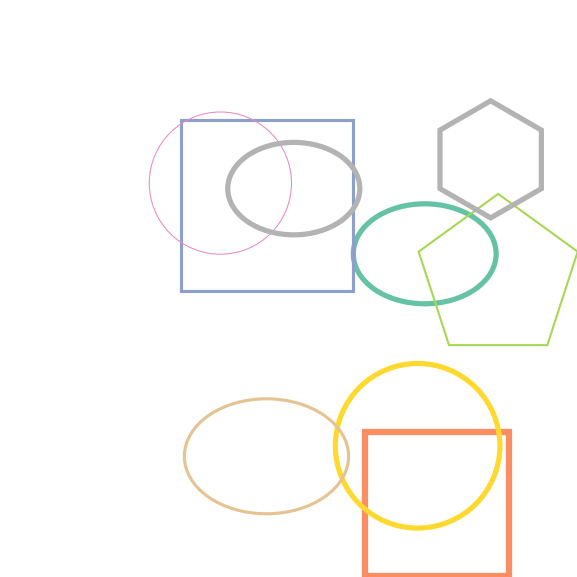[{"shape": "oval", "thickness": 2.5, "radius": 0.62, "center": [0.735, 0.56]}, {"shape": "square", "thickness": 3, "radius": 0.62, "center": [0.756, 0.126]}, {"shape": "square", "thickness": 1.5, "radius": 0.74, "center": [0.463, 0.643]}, {"shape": "circle", "thickness": 0.5, "radius": 0.62, "center": [0.382, 0.682]}, {"shape": "pentagon", "thickness": 1, "radius": 0.72, "center": [0.863, 0.519]}, {"shape": "circle", "thickness": 2.5, "radius": 0.71, "center": [0.723, 0.227]}, {"shape": "oval", "thickness": 1.5, "radius": 0.71, "center": [0.461, 0.209]}, {"shape": "oval", "thickness": 2.5, "radius": 0.57, "center": [0.509, 0.673]}, {"shape": "hexagon", "thickness": 2.5, "radius": 0.51, "center": [0.85, 0.723]}]